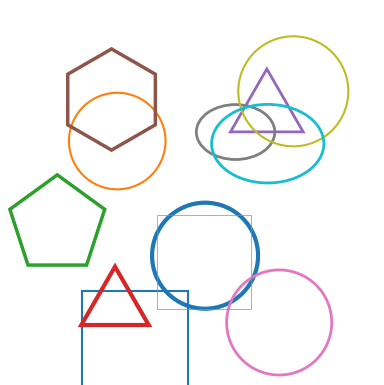[{"shape": "circle", "thickness": 3, "radius": 0.69, "center": [0.533, 0.336]}, {"shape": "square", "thickness": 1.5, "radius": 0.68, "center": [0.351, 0.107]}, {"shape": "circle", "thickness": 1.5, "radius": 0.63, "center": [0.304, 0.634]}, {"shape": "pentagon", "thickness": 2.5, "radius": 0.65, "center": [0.149, 0.416]}, {"shape": "triangle", "thickness": 3, "radius": 0.51, "center": [0.299, 0.206]}, {"shape": "triangle", "thickness": 2, "radius": 0.54, "center": [0.693, 0.712]}, {"shape": "hexagon", "thickness": 2.5, "radius": 0.66, "center": [0.29, 0.742]}, {"shape": "circle", "thickness": 2, "radius": 0.68, "center": [0.725, 0.162]}, {"shape": "oval", "thickness": 2, "radius": 0.51, "center": [0.612, 0.657]}, {"shape": "circle", "thickness": 1.5, "radius": 0.71, "center": [0.762, 0.763]}, {"shape": "oval", "thickness": 2, "radius": 0.73, "center": [0.695, 0.627]}, {"shape": "square", "thickness": 0.5, "radius": 0.61, "center": [0.53, 0.32]}]